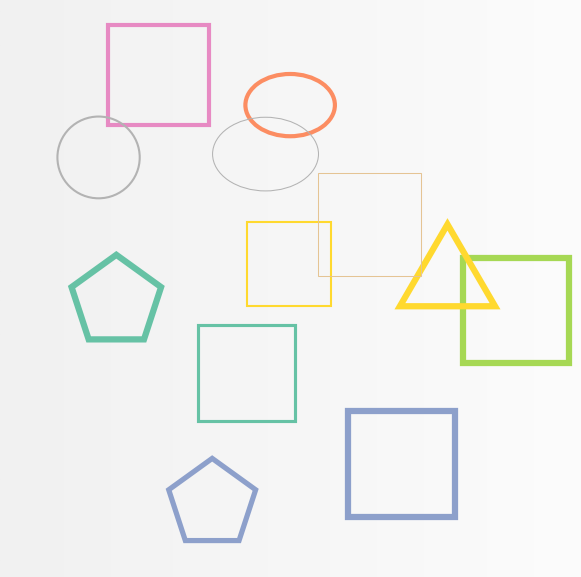[{"shape": "pentagon", "thickness": 3, "radius": 0.4, "center": [0.2, 0.477]}, {"shape": "square", "thickness": 1.5, "radius": 0.42, "center": [0.424, 0.354]}, {"shape": "oval", "thickness": 2, "radius": 0.39, "center": [0.499, 0.817]}, {"shape": "square", "thickness": 3, "radius": 0.46, "center": [0.691, 0.195]}, {"shape": "pentagon", "thickness": 2.5, "radius": 0.39, "center": [0.365, 0.127]}, {"shape": "square", "thickness": 2, "radius": 0.43, "center": [0.273, 0.87]}, {"shape": "square", "thickness": 3, "radius": 0.46, "center": [0.887, 0.461]}, {"shape": "square", "thickness": 1, "radius": 0.36, "center": [0.497, 0.542]}, {"shape": "triangle", "thickness": 3, "radius": 0.47, "center": [0.77, 0.516]}, {"shape": "square", "thickness": 0.5, "radius": 0.44, "center": [0.636, 0.61]}, {"shape": "oval", "thickness": 0.5, "radius": 0.46, "center": [0.457, 0.732]}, {"shape": "circle", "thickness": 1, "radius": 0.35, "center": [0.17, 0.727]}]